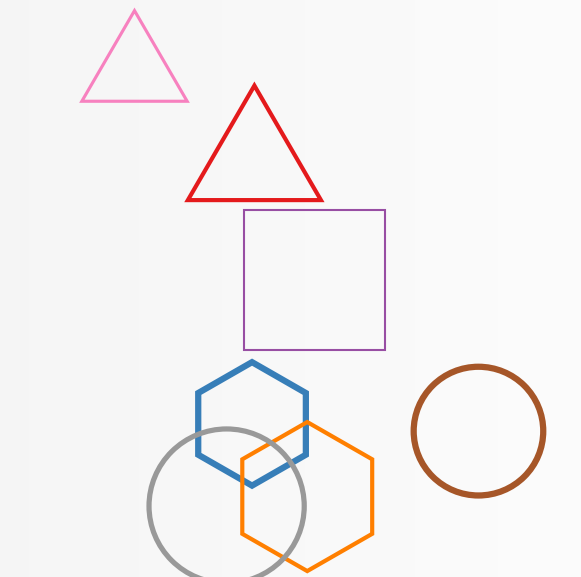[{"shape": "triangle", "thickness": 2, "radius": 0.66, "center": [0.438, 0.719]}, {"shape": "hexagon", "thickness": 3, "radius": 0.53, "center": [0.434, 0.265]}, {"shape": "square", "thickness": 1, "radius": 0.61, "center": [0.541, 0.515]}, {"shape": "hexagon", "thickness": 2, "radius": 0.65, "center": [0.529, 0.139]}, {"shape": "circle", "thickness": 3, "radius": 0.56, "center": [0.823, 0.253]}, {"shape": "triangle", "thickness": 1.5, "radius": 0.52, "center": [0.231, 0.876]}, {"shape": "circle", "thickness": 2.5, "radius": 0.67, "center": [0.39, 0.123]}]